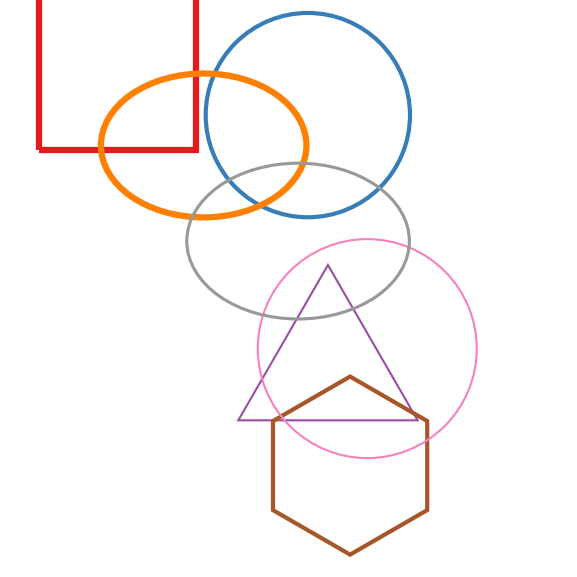[{"shape": "square", "thickness": 3, "radius": 0.68, "center": [0.204, 0.876]}, {"shape": "circle", "thickness": 2, "radius": 0.88, "center": [0.533, 0.8]}, {"shape": "triangle", "thickness": 1, "radius": 0.9, "center": [0.568, 0.361]}, {"shape": "oval", "thickness": 3, "radius": 0.89, "center": [0.353, 0.747]}, {"shape": "hexagon", "thickness": 2, "radius": 0.77, "center": [0.606, 0.193]}, {"shape": "circle", "thickness": 1, "radius": 0.95, "center": [0.636, 0.396]}, {"shape": "oval", "thickness": 1.5, "radius": 0.96, "center": [0.516, 0.582]}]